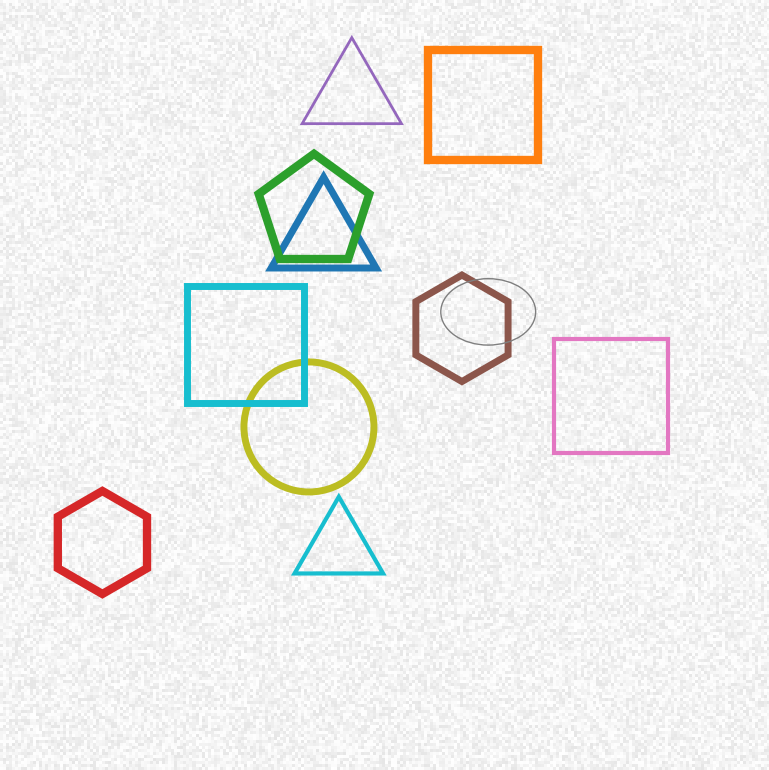[{"shape": "triangle", "thickness": 2.5, "radius": 0.39, "center": [0.42, 0.691]}, {"shape": "square", "thickness": 3, "radius": 0.36, "center": [0.627, 0.863]}, {"shape": "pentagon", "thickness": 3, "radius": 0.38, "center": [0.408, 0.725]}, {"shape": "hexagon", "thickness": 3, "radius": 0.33, "center": [0.133, 0.295]}, {"shape": "triangle", "thickness": 1, "radius": 0.37, "center": [0.457, 0.877]}, {"shape": "hexagon", "thickness": 2.5, "radius": 0.35, "center": [0.6, 0.574]}, {"shape": "square", "thickness": 1.5, "radius": 0.37, "center": [0.793, 0.486]}, {"shape": "oval", "thickness": 0.5, "radius": 0.31, "center": [0.634, 0.595]}, {"shape": "circle", "thickness": 2.5, "radius": 0.42, "center": [0.401, 0.445]}, {"shape": "square", "thickness": 2.5, "radius": 0.38, "center": [0.319, 0.553]}, {"shape": "triangle", "thickness": 1.5, "radius": 0.33, "center": [0.44, 0.288]}]